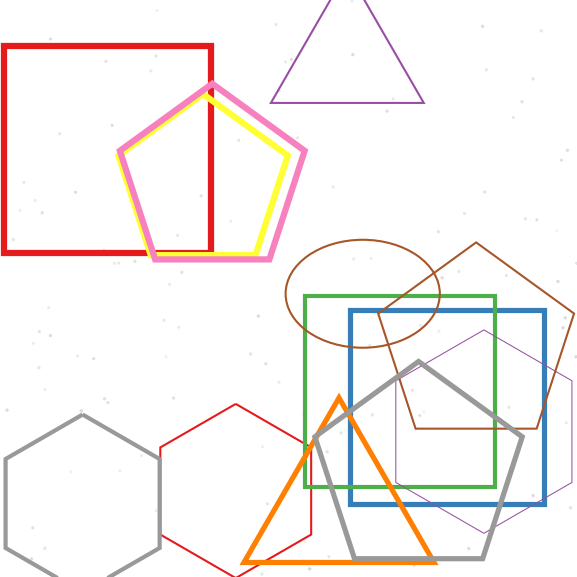[{"shape": "square", "thickness": 3, "radius": 0.9, "center": [0.187, 0.74]}, {"shape": "hexagon", "thickness": 1, "radius": 0.75, "center": [0.408, 0.149]}, {"shape": "square", "thickness": 2.5, "radius": 0.84, "center": [0.774, 0.294]}, {"shape": "square", "thickness": 2, "radius": 0.82, "center": [0.692, 0.321]}, {"shape": "triangle", "thickness": 1, "radius": 0.76, "center": [0.601, 0.897]}, {"shape": "hexagon", "thickness": 0.5, "radius": 0.88, "center": [0.838, 0.252]}, {"shape": "triangle", "thickness": 2.5, "radius": 0.95, "center": [0.587, 0.12]}, {"shape": "pentagon", "thickness": 3, "radius": 0.77, "center": [0.352, 0.682]}, {"shape": "pentagon", "thickness": 1, "radius": 0.89, "center": [0.824, 0.401]}, {"shape": "oval", "thickness": 1, "radius": 0.67, "center": [0.628, 0.49]}, {"shape": "pentagon", "thickness": 3, "radius": 0.84, "center": [0.368, 0.686]}, {"shape": "hexagon", "thickness": 2, "radius": 0.77, "center": [0.143, 0.127]}, {"shape": "pentagon", "thickness": 2.5, "radius": 0.94, "center": [0.725, 0.184]}]